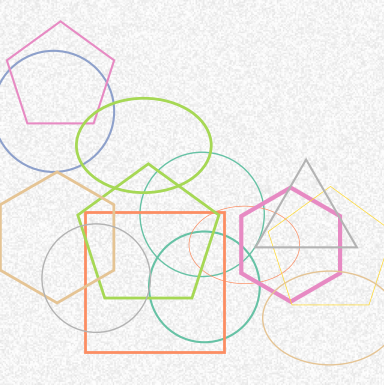[{"shape": "circle", "thickness": 1.5, "radius": 0.72, "center": [0.531, 0.255]}, {"shape": "circle", "thickness": 1, "radius": 0.81, "center": [0.525, 0.443]}, {"shape": "oval", "thickness": 0.5, "radius": 0.72, "center": [0.635, 0.364]}, {"shape": "square", "thickness": 2, "radius": 0.91, "center": [0.401, 0.268]}, {"shape": "circle", "thickness": 1.5, "radius": 0.79, "center": [0.139, 0.711]}, {"shape": "hexagon", "thickness": 3, "radius": 0.74, "center": [0.755, 0.365]}, {"shape": "pentagon", "thickness": 1.5, "radius": 0.73, "center": [0.157, 0.798]}, {"shape": "oval", "thickness": 2, "radius": 0.88, "center": [0.374, 0.622]}, {"shape": "pentagon", "thickness": 2, "radius": 0.96, "center": [0.385, 0.382]}, {"shape": "pentagon", "thickness": 0.5, "radius": 0.85, "center": [0.858, 0.346]}, {"shape": "oval", "thickness": 1, "radius": 0.87, "center": [0.856, 0.174]}, {"shape": "hexagon", "thickness": 2, "radius": 0.85, "center": [0.148, 0.383]}, {"shape": "circle", "thickness": 1, "radius": 0.7, "center": [0.25, 0.278]}, {"shape": "triangle", "thickness": 1.5, "radius": 0.76, "center": [0.795, 0.434]}]